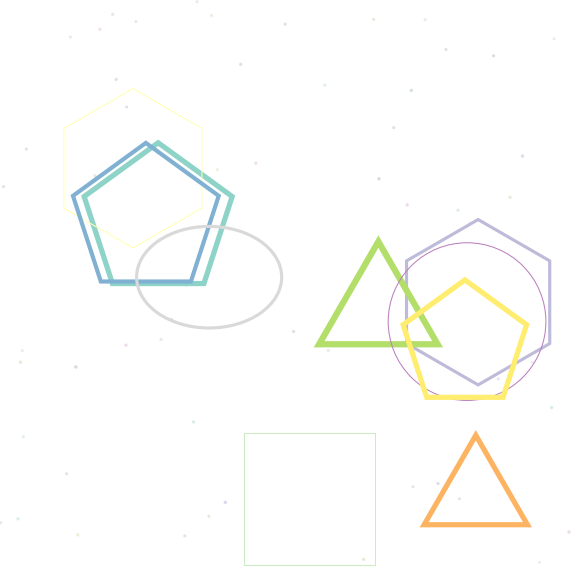[{"shape": "pentagon", "thickness": 2.5, "radius": 0.67, "center": [0.274, 0.617]}, {"shape": "hexagon", "thickness": 0.5, "radius": 0.69, "center": [0.23, 0.708]}, {"shape": "hexagon", "thickness": 1.5, "radius": 0.72, "center": [0.828, 0.476]}, {"shape": "pentagon", "thickness": 2, "radius": 0.66, "center": [0.253, 0.619]}, {"shape": "triangle", "thickness": 2.5, "radius": 0.52, "center": [0.824, 0.142]}, {"shape": "triangle", "thickness": 3, "radius": 0.59, "center": [0.655, 0.462]}, {"shape": "oval", "thickness": 1.5, "radius": 0.63, "center": [0.362, 0.519]}, {"shape": "circle", "thickness": 0.5, "radius": 0.68, "center": [0.809, 0.442]}, {"shape": "square", "thickness": 0.5, "radius": 0.57, "center": [0.536, 0.135]}, {"shape": "pentagon", "thickness": 2.5, "radius": 0.56, "center": [0.805, 0.402]}]